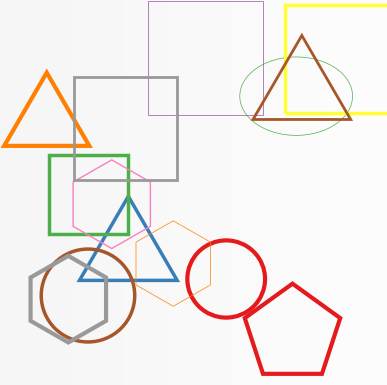[{"shape": "pentagon", "thickness": 3, "radius": 0.65, "center": [0.755, 0.134]}, {"shape": "circle", "thickness": 3, "radius": 0.5, "center": [0.584, 0.275]}, {"shape": "triangle", "thickness": 2.5, "radius": 0.73, "center": [0.331, 0.344]}, {"shape": "oval", "thickness": 0.5, "radius": 0.73, "center": [0.764, 0.75]}, {"shape": "square", "thickness": 2.5, "radius": 0.51, "center": [0.229, 0.495]}, {"shape": "square", "thickness": 0.5, "radius": 0.74, "center": [0.531, 0.85]}, {"shape": "hexagon", "thickness": 0.5, "radius": 0.56, "center": [0.447, 0.315]}, {"shape": "triangle", "thickness": 3, "radius": 0.63, "center": [0.121, 0.685]}, {"shape": "square", "thickness": 2.5, "radius": 0.7, "center": [0.877, 0.846]}, {"shape": "circle", "thickness": 2.5, "radius": 0.6, "center": [0.227, 0.232]}, {"shape": "triangle", "thickness": 2, "radius": 0.73, "center": [0.779, 0.762]}, {"shape": "hexagon", "thickness": 1, "radius": 0.58, "center": [0.288, 0.47]}, {"shape": "hexagon", "thickness": 3, "radius": 0.56, "center": [0.176, 0.223]}, {"shape": "square", "thickness": 2, "radius": 0.67, "center": [0.324, 0.667]}]